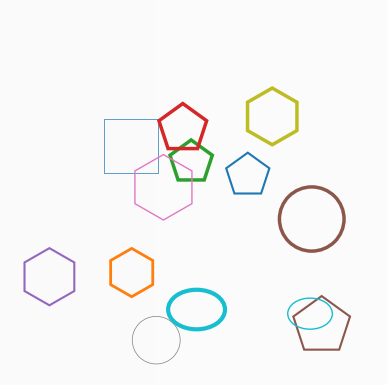[{"shape": "pentagon", "thickness": 1.5, "radius": 0.29, "center": [0.639, 0.545]}, {"shape": "square", "thickness": 0.5, "radius": 0.35, "center": [0.339, 0.62]}, {"shape": "hexagon", "thickness": 2, "radius": 0.31, "center": [0.34, 0.292]}, {"shape": "pentagon", "thickness": 2.5, "radius": 0.29, "center": [0.493, 0.579]}, {"shape": "pentagon", "thickness": 2.5, "radius": 0.32, "center": [0.472, 0.666]}, {"shape": "hexagon", "thickness": 1.5, "radius": 0.37, "center": [0.128, 0.281]}, {"shape": "circle", "thickness": 2.5, "radius": 0.42, "center": [0.804, 0.431]}, {"shape": "pentagon", "thickness": 1.5, "radius": 0.38, "center": [0.83, 0.154]}, {"shape": "hexagon", "thickness": 1, "radius": 0.42, "center": [0.422, 0.514]}, {"shape": "circle", "thickness": 0.5, "radius": 0.31, "center": [0.403, 0.116]}, {"shape": "hexagon", "thickness": 2.5, "radius": 0.37, "center": [0.703, 0.698]}, {"shape": "oval", "thickness": 3, "radius": 0.37, "center": [0.507, 0.196]}, {"shape": "oval", "thickness": 1, "radius": 0.29, "center": [0.8, 0.185]}]